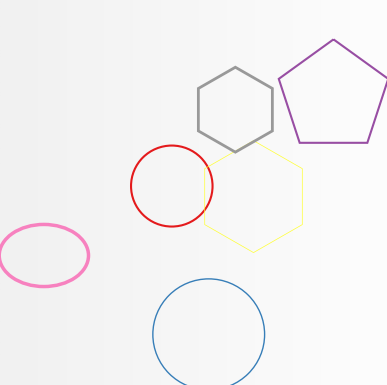[{"shape": "circle", "thickness": 1.5, "radius": 0.53, "center": [0.443, 0.517]}, {"shape": "circle", "thickness": 1, "radius": 0.72, "center": [0.539, 0.131]}, {"shape": "pentagon", "thickness": 1.5, "radius": 0.74, "center": [0.861, 0.749]}, {"shape": "hexagon", "thickness": 0.5, "radius": 0.73, "center": [0.654, 0.489]}, {"shape": "oval", "thickness": 2.5, "radius": 0.58, "center": [0.113, 0.336]}, {"shape": "hexagon", "thickness": 2, "radius": 0.55, "center": [0.607, 0.715]}]